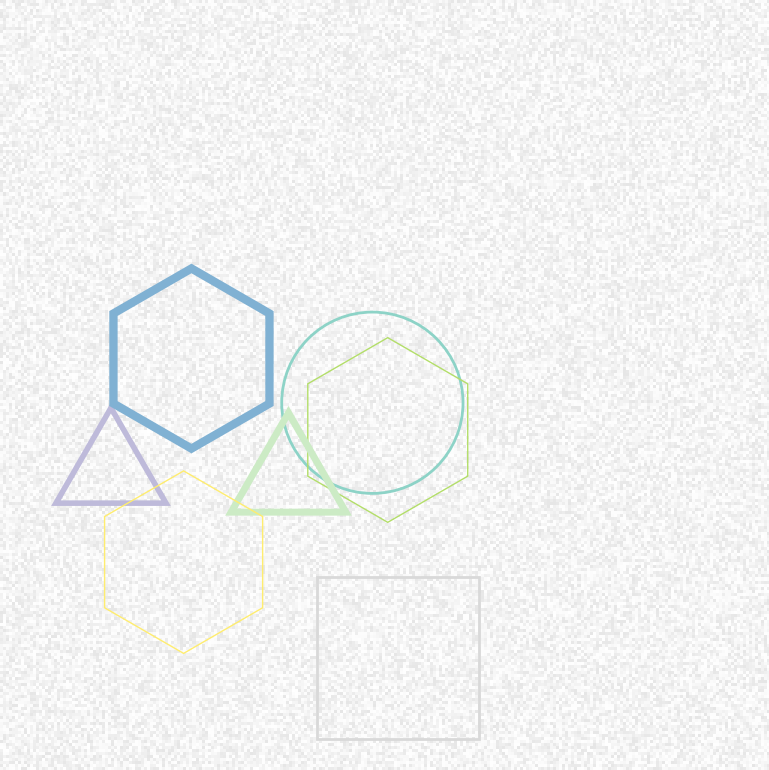[{"shape": "circle", "thickness": 1, "radius": 0.59, "center": [0.484, 0.477]}, {"shape": "triangle", "thickness": 2, "radius": 0.41, "center": [0.144, 0.388]}, {"shape": "hexagon", "thickness": 3, "radius": 0.58, "center": [0.249, 0.534]}, {"shape": "hexagon", "thickness": 0.5, "radius": 0.6, "center": [0.504, 0.442]}, {"shape": "square", "thickness": 1, "radius": 0.53, "center": [0.517, 0.146]}, {"shape": "triangle", "thickness": 2.5, "radius": 0.43, "center": [0.375, 0.378]}, {"shape": "hexagon", "thickness": 0.5, "radius": 0.59, "center": [0.238, 0.27]}]